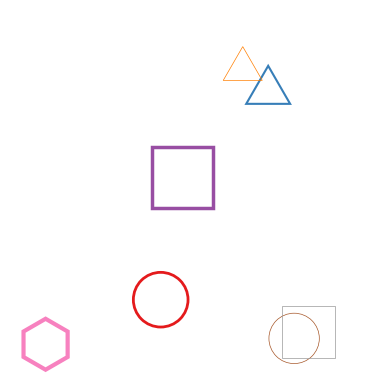[{"shape": "circle", "thickness": 2, "radius": 0.36, "center": [0.417, 0.222]}, {"shape": "triangle", "thickness": 1.5, "radius": 0.33, "center": [0.697, 0.763]}, {"shape": "square", "thickness": 2.5, "radius": 0.4, "center": [0.473, 0.538]}, {"shape": "triangle", "thickness": 0.5, "radius": 0.29, "center": [0.63, 0.82]}, {"shape": "circle", "thickness": 0.5, "radius": 0.33, "center": [0.764, 0.121]}, {"shape": "hexagon", "thickness": 3, "radius": 0.33, "center": [0.118, 0.106]}, {"shape": "square", "thickness": 0.5, "radius": 0.34, "center": [0.802, 0.138]}]